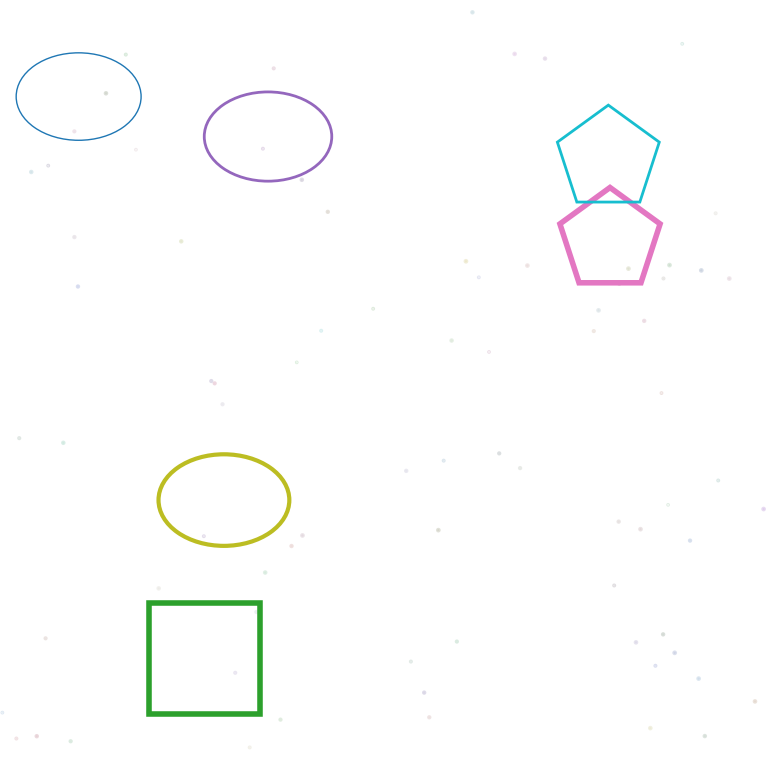[{"shape": "oval", "thickness": 0.5, "radius": 0.41, "center": [0.102, 0.875]}, {"shape": "square", "thickness": 2, "radius": 0.36, "center": [0.265, 0.145]}, {"shape": "oval", "thickness": 1, "radius": 0.41, "center": [0.348, 0.823]}, {"shape": "pentagon", "thickness": 2, "radius": 0.34, "center": [0.792, 0.688]}, {"shape": "oval", "thickness": 1.5, "radius": 0.42, "center": [0.291, 0.351]}, {"shape": "pentagon", "thickness": 1, "radius": 0.35, "center": [0.79, 0.794]}]